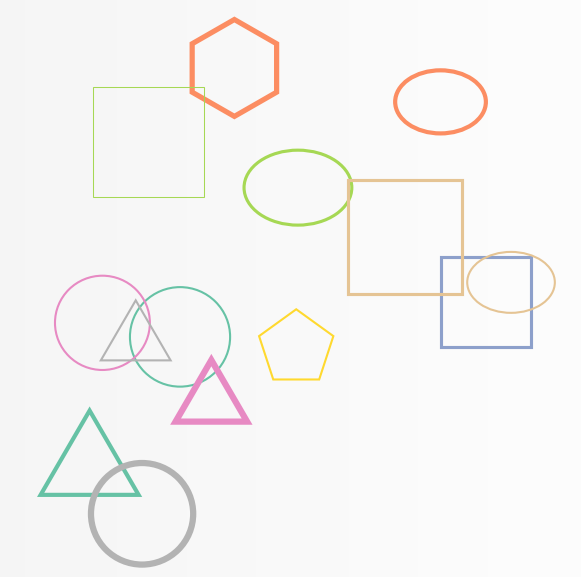[{"shape": "circle", "thickness": 1, "radius": 0.43, "center": [0.31, 0.416]}, {"shape": "triangle", "thickness": 2, "radius": 0.49, "center": [0.154, 0.191]}, {"shape": "oval", "thickness": 2, "radius": 0.39, "center": [0.758, 0.823]}, {"shape": "hexagon", "thickness": 2.5, "radius": 0.42, "center": [0.403, 0.881]}, {"shape": "square", "thickness": 1.5, "radius": 0.39, "center": [0.837, 0.476]}, {"shape": "triangle", "thickness": 3, "radius": 0.36, "center": [0.364, 0.305]}, {"shape": "circle", "thickness": 1, "radius": 0.41, "center": [0.176, 0.44]}, {"shape": "oval", "thickness": 1.5, "radius": 0.46, "center": [0.513, 0.674]}, {"shape": "square", "thickness": 0.5, "radius": 0.47, "center": [0.255, 0.753]}, {"shape": "pentagon", "thickness": 1, "radius": 0.34, "center": [0.51, 0.396]}, {"shape": "oval", "thickness": 1, "radius": 0.38, "center": [0.879, 0.51]}, {"shape": "square", "thickness": 1.5, "radius": 0.49, "center": [0.697, 0.588]}, {"shape": "triangle", "thickness": 1, "radius": 0.35, "center": [0.234, 0.41]}, {"shape": "circle", "thickness": 3, "radius": 0.44, "center": [0.244, 0.109]}]